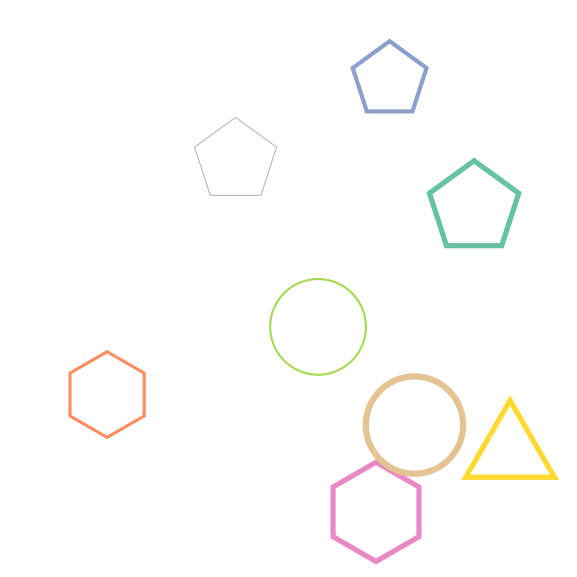[{"shape": "pentagon", "thickness": 2.5, "radius": 0.41, "center": [0.821, 0.64]}, {"shape": "hexagon", "thickness": 1.5, "radius": 0.37, "center": [0.185, 0.316]}, {"shape": "pentagon", "thickness": 2, "radius": 0.34, "center": [0.675, 0.861]}, {"shape": "hexagon", "thickness": 2.5, "radius": 0.43, "center": [0.651, 0.113]}, {"shape": "circle", "thickness": 1, "radius": 0.41, "center": [0.551, 0.433]}, {"shape": "triangle", "thickness": 2.5, "radius": 0.44, "center": [0.883, 0.217]}, {"shape": "circle", "thickness": 3, "radius": 0.42, "center": [0.718, 0.263]}, {"shape": "pentagon", "thickness": 0.5, "radius": 0.37, "center": [0.408, 0.721]}]